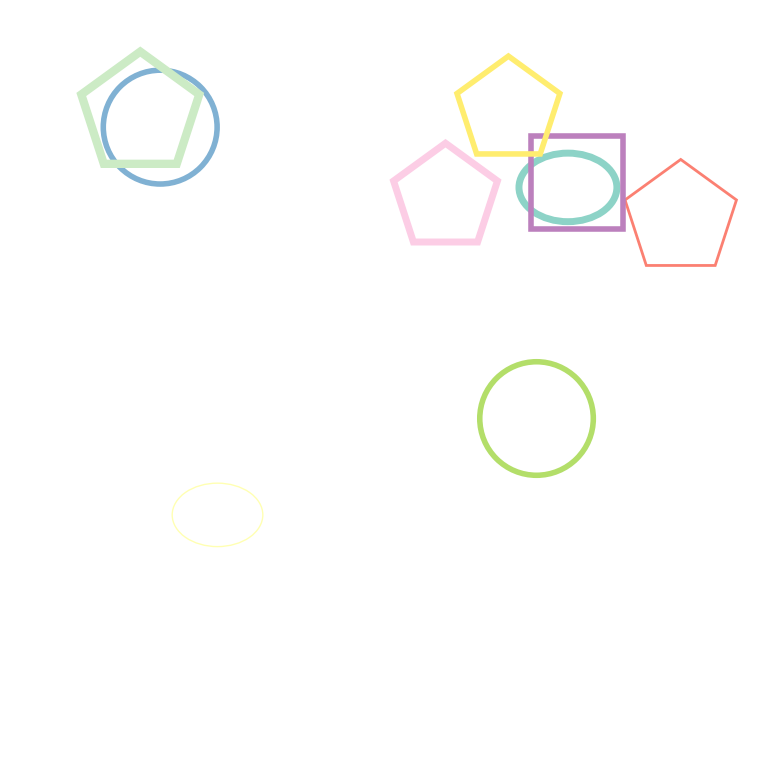[{"shape": "oval", "thickness": 2.5, "radius": 0.32, "center": [0.738, 0.757]}, {"shape": "oval", "thickness": 0.5, "radius": 0.29, "center": [0.282, 0.331]}, {"shape": "pentagon", "thickness": 1, "radius": 0.38, "center": [0.884, 0.717]}, {"shape": "circle", "thickness": 2, "radius": 0.37, "center": [0.208, 0.835]}, {"shape": "circle", "thickness": 2, "radius": 0.37, "center": [0.697, 0.456]}, {"shape": "pentagon", "thickness": 2.5, "radius": 0.35, "center": [0.579, 0.743]}, {"shape": "square", "thickness": 2, "radius": 0.3, "center": [0.75, 0.763]}, {"shape": "pentagon", "thickness": 3, "radius": 0.4, "center": [0.182, 0.852]}, {"shape": "pentagon", "thickness": 2, "radius": 0.35, "center": [0.66, 0.857]}]